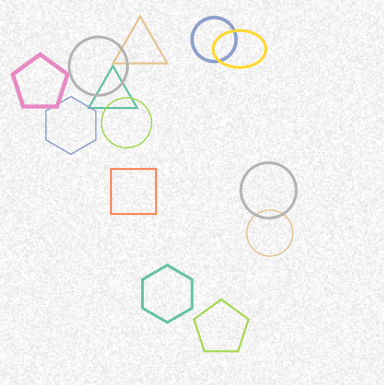[{"shape": "triangle", "thickness": 1.5, "radius": 0.36, "center": [0.293, 0.756]}, {"shape": "hexagon", "thickness": 2, "radius": 0.37, "center": [0.435, 0.237]}, {"shape": "square", "thickness": 1.5, "radius": 0.29, "center": [0.347, 0.503]}, {"shape": "hexagon", "thickness": 1, "radius": 0.37, "center": [0.184, 0.674]}, {"shape": "circle", "thickness": 2.5, "radius": 0.29, "center": [0.556, 0.897]}, {"shape": "pentagon", "thickness": 3, "radius": 0.37, "center": [0.104, 0.784]}, {"shape": "circle", "thickness": 1, "radius": 0.33, "center": [0.329, 0.681]}, {"shape": "pentagon", "thickness": 1.5, "radius": 0.37, "center": [0.575, 0.148]}, {"shape": "oval", "thickness": 2, "radius": 0.34, "center": [0.622, 0.873]}, {"shape": "triangle", "thickness": 1.5, "radius": 0.41, "center": [0.364, 0.876]}, {"shape": "circle", "thickness": 1, "radius": 0.3, "center": [0.701, 0.395]}, {"shape": "circle", "thickness": 2, "radius": 0.36, "center": [0.698, 0.505]}, {"shape": "circle", "thickness": 2, "radius": 0.38, "center": [0.255, 0.828]}]